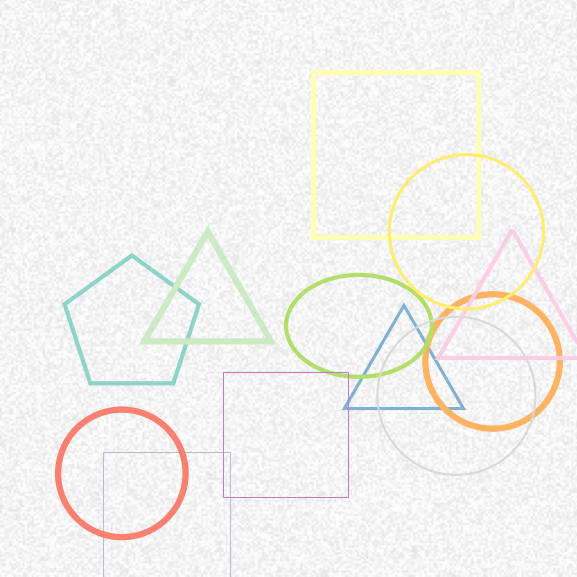[{"shape": "pentagon", "thickness": 2, "radius": 0.61, "center": [0.228, 0.434]}, {"shape": "square", "thickness": 2.5, "radius": 0.71, "center": [0.684, 0.731]}, {"shape": "square", "thickness": 0.5, "radius": 0.55, "center": [0.289, 0.107]}, {"shape": "circle", "thickness": 3, "radius": 0.55, "center": [0.211, 0.179]}, {"shape": "triangle", "thickness": 1.5, "radius": 0.6, "center": [0.699, 0.351]}, {"shape": "circle", "thickness": 3, "radius": 0.58, "center": [0.853, 0.373]}, {"shape": "oval", "thickness": 2, "radius": 0.63, "center": [0.621, 0.435]}, {"shape": "triangle", "thickness": 2, "radius": 0.74, "center": [0.887, 0.453]}, {"shape": "circle", "thickness": 1, "radius": 0.68, "center": [0.79, 0.314]}, {"shape": "square", "thickness": 0.5, "radius": 0.54, "center": [0.495, 0.246]}, {"shape": "triangle", "thickness": 3, "radius": 0.63, "center": [0.36, 0.471]}, {"shape": "circle", "thickness": 1.5, "radius": 0.67, "center": [0.808, 0.598]}]